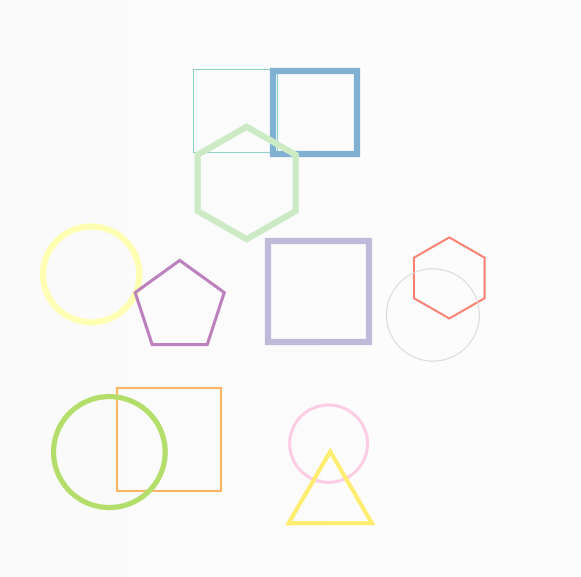[{"shape": "square", "thickness": 0.5, "radius": 0.36, "center": [0.405, 0.808]}, {"shape": "circle", "thickness": 3, "radius": 0.41, "center": [0.157, 0.524]}, {"shape": "square", "thickness": 3, "radius": 0.44, "center": [0.548, 0.494]}, {"shape": "hexagon", "thickness": 1, "radius": 0.35, "center": [0.773, 0.518]}, {"shape": "square", "thickness": 3, "radius": 0.36, "center": [0.542, 0.804]}, {"shape": "square", "thickness": 1, "radius": 0.45, "center": [0.29, 0.238]}, {"shape": "circle", "thickness": 2.5, "radius": 0.48, "center": [0.188, 0.216]}, {"shape": "circle", "thickness": 1.5, "radius": 0.33, "center": [0.565, 0.231]}, {"shape": "circle", "thickness": 0.5, "radius": 0.4, "center": [0.745, 0.454]}, {"shape": "pentagon", "thickness": 1.5, "radius": 0.4, "center": [0.309, 0.468]}, {"shape": "hexagon", "thickness": 3, "radius": 0.49, "center": [0.424, 0.682]}, {"shape": "triangle", "thickness": 2, "radius": 0.41, "center": [0.568, 0.135]}]